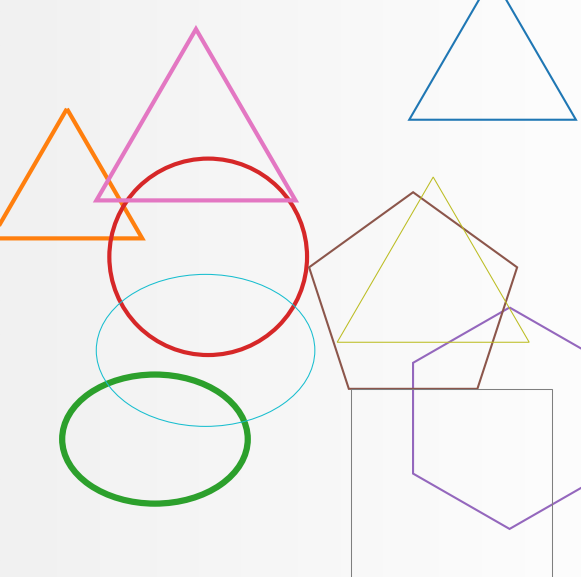[{"shape": "triangle", "thickness": 1, "radius": 0.83, "center": [0.847, 0.875]}, {"shape": "triangle", "thickness": 2, "radius": 0.75, "center": [0.115, 0.661]}, {"shape": "oval", "thickness": 3, "radius": 0.8, "center": [0.267, 0.239]}, {"shape": "circle", "thickness": 2, "radius": 0.85, "center": [0.358, 0.554]}, {"shape": "hexagon", "thickness": 1, "radius": 0.96, "center": [0.877, 0.275]}, {"shape": "pentagon", "thickness": 1, "radius": 0.94, "center": [0.711, 0.478]}, {"shape": "triangle", "thickness": 2, "radius": 0.99, "center": [0.337, 0.751]}, {"shape": "square", "thickness": 0.5, "radius": 0.86, "center": [0.776, 0.153]}, {"shape": "triangle", "thickness": 0.5, "radius": 0.95, "center": [0.745, 0.502]}, {"shape": "oval", "thickness": 0.5, "radius": 0.94, "center": [0.354, 0.392]}]